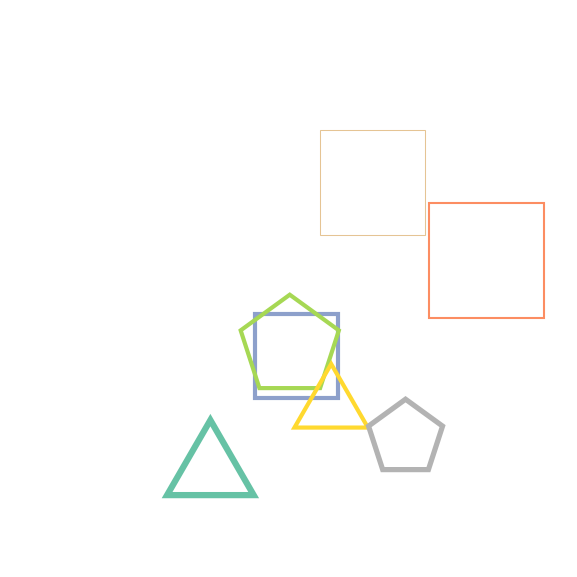[{"shape": "triangle", "thickness": 3, "radius": 0.43, "center": [0.364, 0.185]}, {"shape": "square", "thickness": 1, "radius": 0.5, "center": [0.843, 0.548]}, {"shape": "square", "thickness": 2, "radius": 0.36, "center": [0.514, 0.383]}, {"shape": "pentagon", "thickness": 2, "radius": 0.45, "center": [0.502, 0.399]}, {"shape": "triangle", "thickness": 2, "radius": 0.37, "center": [0.573, 0.295]}, {"shape": "square", "thickness": 0.5, "radius": 0.45, "center": [0.646, 0.682]}, {"shape": "pentagon", "thickness": 2.5, "radius": 0.34, "center": [0.702, 0.24]}]